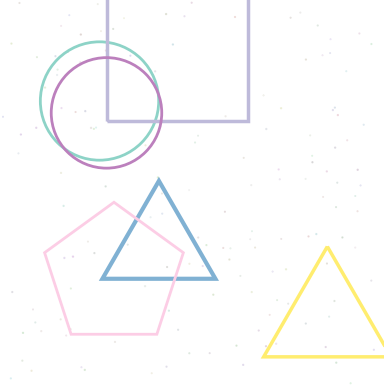[{"shape": "circle", "thickness": 2, "radius": 0.77, "center": [0.258, 0.738]}, {"shape": "square", "thickness": 2.5, "radius": 0.91, "center": [0.462, 0.868]}, {"shape": "triangle", "thickness": 3, "radius": 0.85, "center": [0.413, 0.361]}, {"shape": "pentagon", "thickness": 2, "radius": 0.95, "center": [0.296, 0.285]}, {"shape": "circle", "thickness": 2, "radius": 0.72, "center": [0.277, 0.707]}, {"shape": "triangle", "thickness": 2.5, "radius": 0.96, "center": [0.85, 0.169]}]